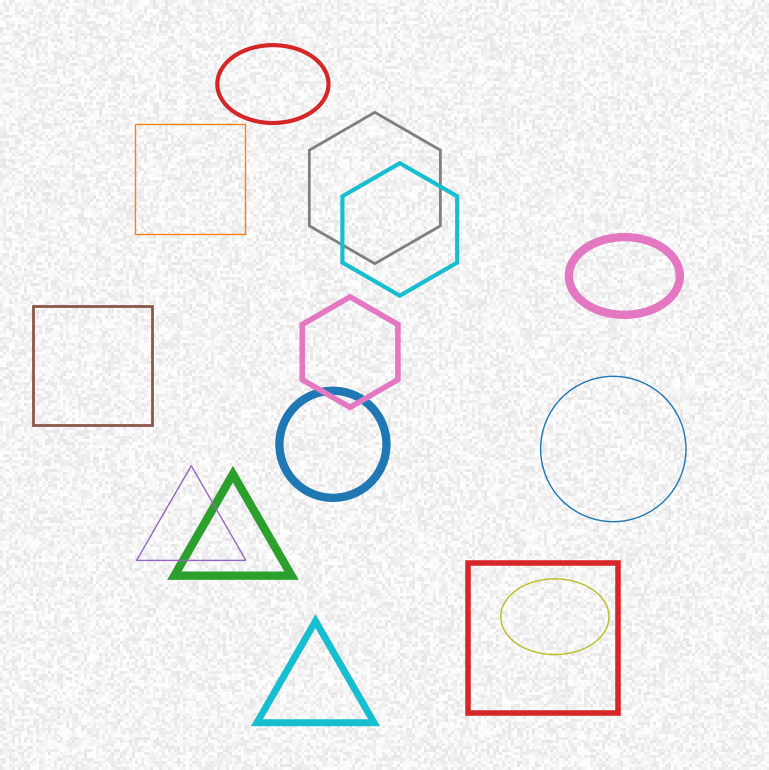[{"shape": "circle", "thickness": 0.5, "radius": 0.47, "center": [0.796, 0.417]}, {"shape": "circle", "thickness": 3, "radius": 0.35, "center": [0.432, 0.423]}, {"shape": "square", "thickness": 0.5, "radius": 0.36, "center": [0.246, 0.768]}, {"shape": "triangle", "thickness": 3, "radius": 0.44, "center": [0.302, 0.296]}, {"shape": "square", "thickness": 2, "radius": 0.49, "center": [0.705, 0.171]}, {"shape": "oval", "thickness": 1.5, "radius": 0.36, "center": [0.354, 0.891]}, {"shape": "triangle", "thickness": 0.5, "radius": 0.41, "center": [0.248, 0.313]}, {"shape": "square", "thickness": 1, "radius": 0.39, "center": [0.12, 0.526]}, {"shape": "oval", "thickness": 3, "radius": 0.36, "center": [0.811, 0.642]}, {"shape": "hexagon", "thickness": 2, "radius": 0.36, "center": [0.455, 0.543]}, {"shape": "hexagon", "thickness": 1, "radius": 0.49, "center": [0.487, 0.756]}, {"shape": "oval", "thickness": 0.5, "radius": 0.35, "center": [0.721, 0.199]}, {"shape": "triangle", "thickness": 2.5, "radius": 0.44, "center": [0.41, 0.105]}, {"shape": "hexagon", "thickness": 1.5, "radius": 0.43, "center": [0.519, 0.702]}]